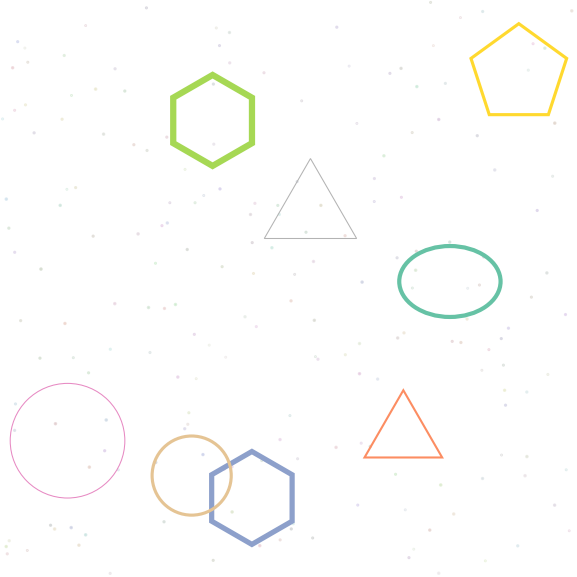[{"shape": "oval", "thickness": 2, "radius": 0.44, "center": [0.779, 0.512]}, {"shape": "triangle", "thickness": 1, "radius": 0.39, "center": [0.698, 0.246]}, {"shape": "hexagon", "thickness": 2.5, "radius": 0.4, "center": [0.436, 0.137]}, {"shape": "circle", "thickness": 0.5, "radius": 0.5, "center": [0.117, 0.236]}, {"shape": "hexagon", "thickness": 3, "radius": 0.39, "center": [0.368, 0.791]}, {"shape": "pentagon", "thickness": 1.5, "radius": 0.44, "center": [0.898, 0.871]}, {"shape": "circle", "thickness": 1.5, "radius": 0.34, "center": [0.332, 0.176]}, {"shape": "triangle", "thickness": 0.5, "radius": 0.46, "center": [0.538, 0.632]}]